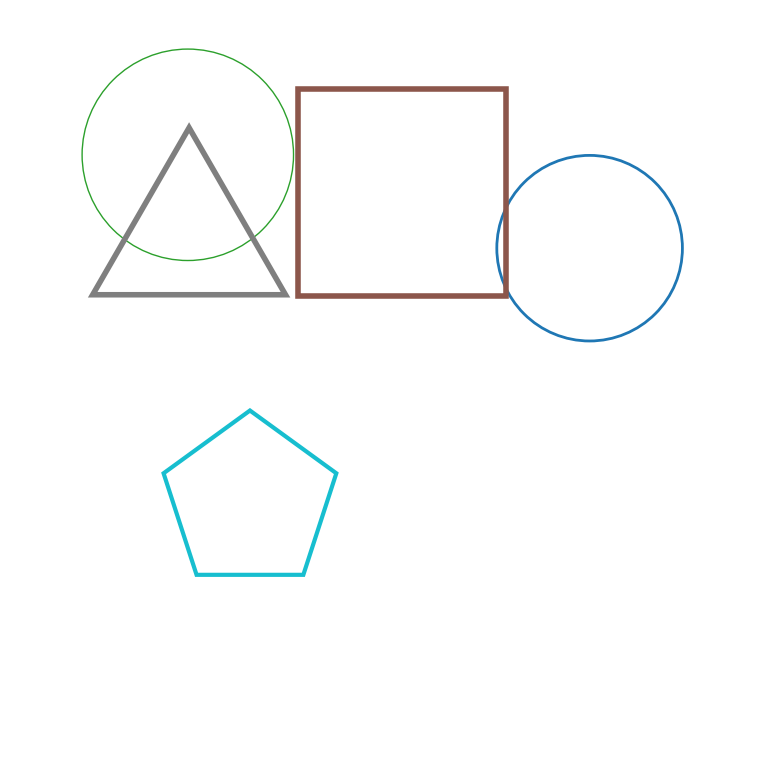[{"shape": "circle", "thickness": 1, "radius": 0.6, "center": [0.766, 0.678]}, {"shape": "circle", "thickness": 0.5, "radius": 0.69, "center": [0.244, 0.799]}, {"shape": "square", "thickness": 2, "radius": 0.67, "center": [0.522, 0.75]}, {"shape": "triangle", "thickness": 2, "radius": 0.72, "center": [0.246, 0.689]}, {"shape": "pentagon", "thickness": 1.5, "radius": 0.59, "center": [0.325, 0.349]}]